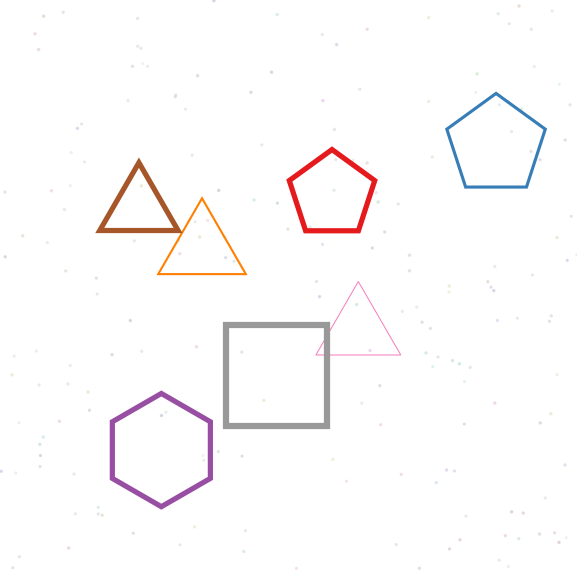[{"shape": "pentagon", "thickness": 2.5, "radius": 0.39, "center": [0.575, 0.662]}, {"shape": "pentagon", "thickness": 1.5, "radius": 0.45, "center": [0.859, 0.748]}, {"shape": "hexagon", "thickness": 2.5, "radius": 0.49, "center": [0.279, 0.22]}, {"shape": "triangle", "thickness": 1, "radius": 0.44, "center": [0.35, 0.568]}, {"shape": "triangle", "thickness": 2.5, "radius": 0.39, "center": [0.241, 0.639]}, {"shape": "triangle", "thickness": 0.5, "radius": 0.42, "center": [0.62, 0.427]}, {"shape": "square", "thickness": 3, "radius": 0.43, "center": [0.479, 0.349]}]